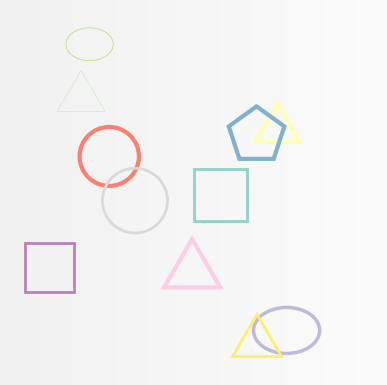[{"shape": "square", "thickness": 2, "radius": 0.34, "center": [0.569, 0.493]}, {"shape": "triangle", "thickness": 3, "radius": 0.32, "center": [0.716, 0.666]}, {"shape": "oval", "thickness": 2.5, "radius": 0.43, "center": [0.74, 0.142]}, {"shape": "circle", "thickness": 3, "radius": 0.38, "center": [0.282, 0.594]}, {"shape": "pentagon", "thickness": 3, "radius": 0.38, "center": [0.662, 0.648]}, {"shape": "oval", "thickness": 0.5, "radius": 0.3, "center": [0.231, 0.885]}, {"shape": "triangle", "thickness": 3, "radius": 0.42, "center": [0.496, 0.295]}, {"shape": "circle", "thickness": 2, "radius": 0.42, "center": [0.348, 0.479]}, {"shape": "square", "thickness": 2, "radius": 0.32, "center": [0.127, 0.304]}, {"shape": "triangle", "thickness": 0.5, "radius": 0.36, "center": [0.209, 0.746]}, {"shape": "triangle", "thickness": 2, "radius": 0.36, "center": [0.663, 0.11]}]